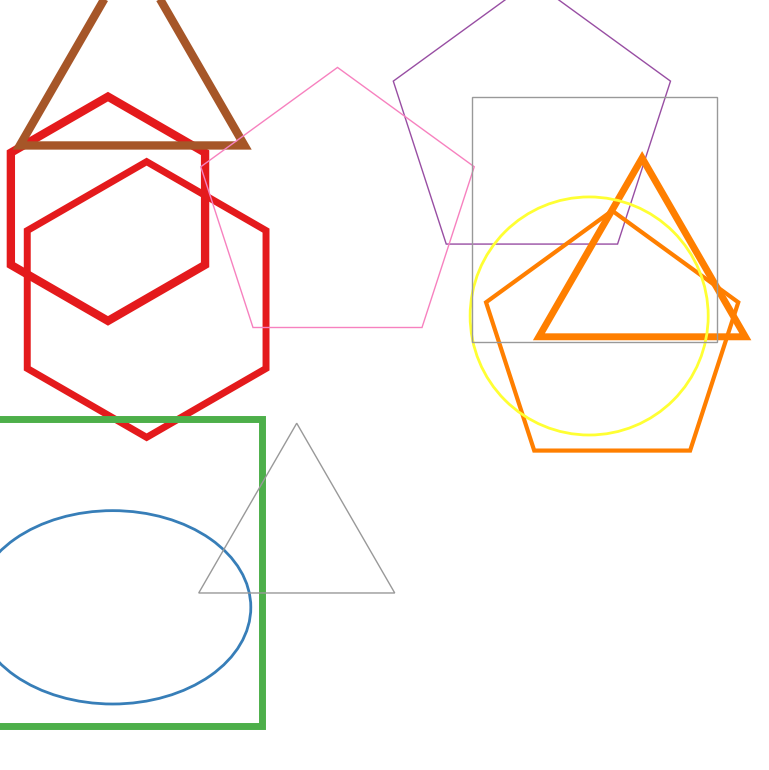[{"shape": "hexagon", "thickness": 3, "radius": 0.73, "center": [0.14, 0.729]}, {"shape": "hexagon", "thickness": 2.5, "radius": 0.9, "center": [0.19, 0.611]}, {"shape": "oval", "thickness": 1, "radius": 0.9, "center": [0.146, 0.211]}, {"shape": "square", "thickness": 2.5, "radius": 1.0, "center": [0.14, 0.256]}, {"shape": "pentagon", "thickness": 0.5, "radius": 0.95, "center": [0.691, 0.836]}, {"shape": "pentagon", "thickness": 1.5, "radius": 0.86, "center": [0.795, 0.554]}, {"shape": "triangle", "thickness": 2.5, "radius": 0.77, "center": [0.834, 0.64]}, {"shape": "circle", "thickness": 1, "radius": 0.77, "center": [0.765, 0.59]}, {"shape": "triangle", "thickness": 3, "radius": 0.84, "center": [0.172, 0.895]}, {"shape": "pentagon", "thickness": 0.5, "radius": 0.93, "center": [0.438, 0.726]}, {"shape": "triangle", "thickness": 0.5, "radius": 0.73, "center": [0.385, 0.303]}, {"shape": "square", "thickness": 0.5, "radius": 0.79, "center": [0.772, 0.715]}]